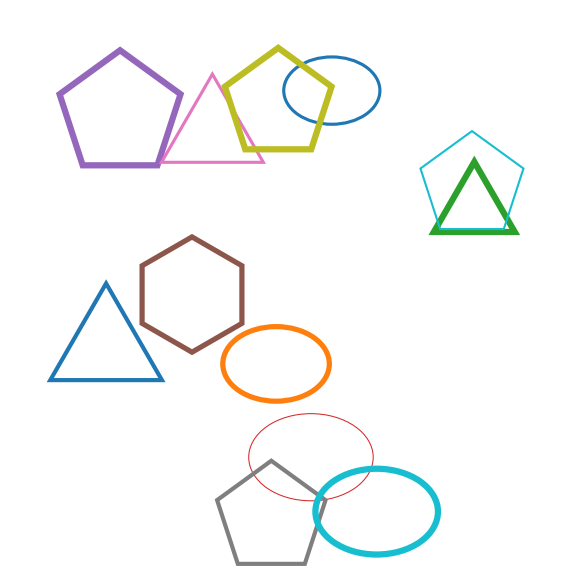[{"shape": "triangle", "thickness": 2, "radius": 0.56, "center": [0.184, 0.397]}, {"shape": "oval", "thickness": 1.5, "radius": 0.42, "center": [0.575, 0.842]}, {"shape": "oval", "thickness": 2.5, "radius": 0.46, "center": [0.478, 0.369]}, {"shape": "triangle", "thickness": 3, "radius": 0.4, "center": [0.821, 0.638]}, {"shape": "oval", "thickness": 0.5, "radius": 0.54, "center": [0.538, 0.207]}, {"shape": "pentagon", "thickness": 3, "radius": 0.55, "center": [0.208, 0.802]}, {"shape": "hexagon", "thickness": 2.5, "radius": 0.5, "center": [0.332, 0.489]}, {"shape": "triangle", "thickness": 1.5, "radius": 0.51, "center": [0.368, 0.769]}, {"shape": "pentagon", "thickness": 2, "radius": 0.49, "center": [0.47, 0.103]}, {"shape": "pentagon", "thickness": 3, "radius": 0.49, "center": [0.482, 0.819]}, {"shape": "oval", "thickness": 3, "radius": 0.53, "center": [0.652, 0.113]}, {"shape": "pentagon", "thickness": 1, "radius": 0.47, "center": [0.817, 0.678]}]